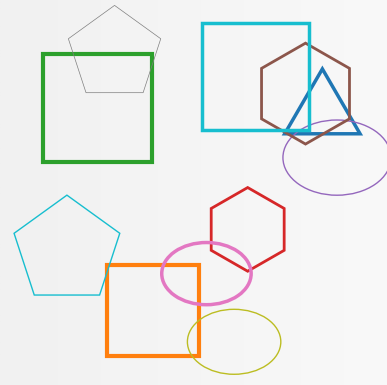[{"shape": "triangle", "thickness": 2.5, "radius": 0.56, "center": [0.832, 0.709]}, {"shape": "square", "thickness": 3, "radius": 0.59, "center": [0.395, 0.193]}, {"shape": "square", "thickness": 3, "radius": 0.7, "center": [0.251, 0.72]}, {"shape": "hexagon", "thickness": 2, "radius": 0.54, "center": [0.639, 0.404]}, {"shape": "oval", "thickness": 1, "radius": 0.7, "center": [0.87, 0.591]}, {"shape": "hexagon", "thickness": 2, "radius": 0.66, "center": [0.788, 0.757]}, {"shape": "oval", "thickness": 2.5, "radius": 0.58, "center": [0.533, 0.289]}, {"shape": "pentagon", "thickness": 0.5, "radius": 0.63, "center": [0.296, 0.861]}, {"shape": "oval", "thickness": 1, "radius": 0.6, "center": [0.604, 0.112]}, {"shape": "pentagon", "thickness": 1, "radius": 0.72, "center": [0.173, 0.35]}, {"shape": "square", "thickness": 2.5, "radius": 0.69, "center": [0.659, 0.801]}]